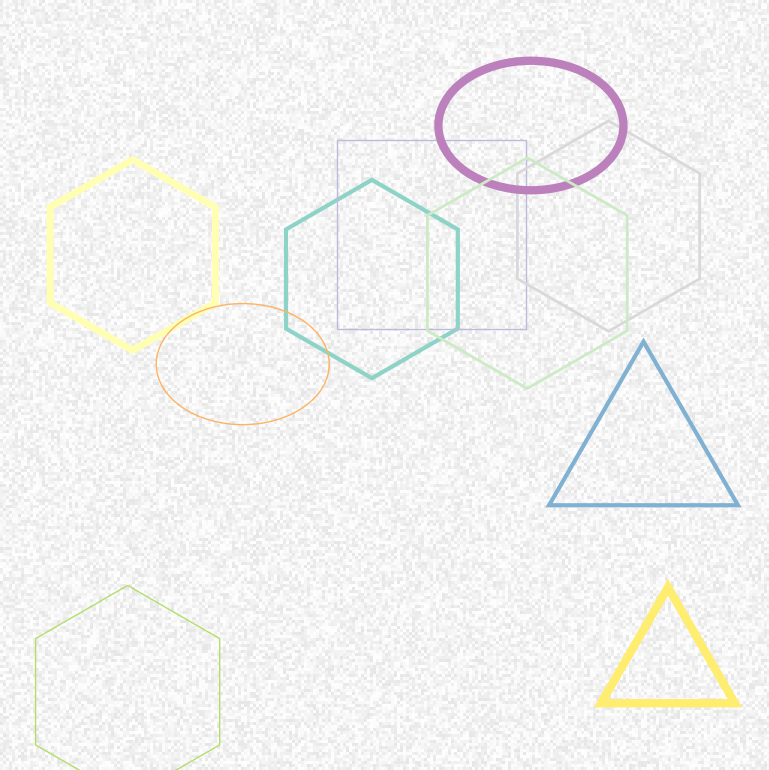[{"shape": "hexagon", "thickness": 1.5, "radius": 0.64, "center": [0.483, 0.638]}, {"shape": "hexagon", "thickness": 2.5, "radius": 0.62, "center": [0.172, 0.669]}, {"shape": "square", "thickness": 0.5, "radius": 0.61, "center": [0.561, 0.696]}, {"shape": "triangle", "thickness": 1.5, "radius": 0.71, "center": [0.836, 0.415]}, {"shape": "oval", "thickness": 0.5, "radius": 0.56, "center": [0.315, 0.527]}, {"shape": "hexagon", "thickness": 0.5, "radius": 0.69, "center": [0.166, 0.102]}, {"shape": "hexagon", "thickness": 1, "radius": 0.68, "center": [0.79, 0.706]}, {"shape": "oval", "thickness": 3, "radius": 0.6, "center": [0.689, 0.837]}, {"shape": "hexagon", "thickness": 1, "radius": 0.75, "center": [0.685, 0.645]}, {"shape": "triangle", "thickness": 3, "radius": 0.5, "center": [0.868, 0.137]}]